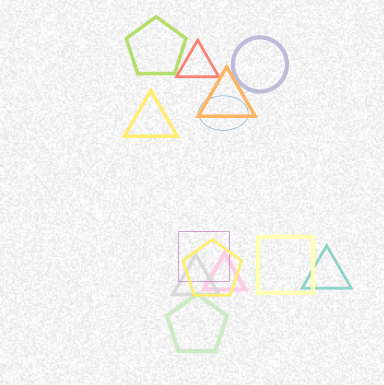[{"shape": "triangle", "thickness": 2, "radius": 0.37, "center": [0.849, 0.288]}, {"shape": "square", "thickness": 3, "radius": 0.36, "center": [0.741, 0.312]}, {"shape": "circle", "thickness": 3, "radius": 0.35, "center": [0.675, 0.833]}, {"shape": "triangle", "thickness": 2, "radius": 0.32, "center": [0.513, 0.832]}, {"shape": "oval", "thickness": 0.5, "radius": 0.32, "center": [0.58, 0.706]}, {"shape": "triangle", "thickness": 2.5, "radius": 0.43, "center": [0.589, 0.741]}, {"shape": "pentagon", "thickness": 2.5, "radius": 0.41, "center": [0.405, 0.875]}, {"shape": "triangle", "thickness": 3, "radius": 0.31, "center": [0.583, 0.279]}, {"shape": "triangle", "thickness": 2.5, "radius": 0.34, "center": [0.509, 0.269]}, {"shape": "square", "thickness": 0.5, "radius": 0.33, "center": [0.529, 0.335]}, {"shape": "pentagon", "thickness": 3, "radius": 0.41, "center": [0.512, 0.154]}, {"shape": "triangle", "thickness": 2.5, "radius": 0.4, "center": [0.392, 0.686]}, {"shape": "pentagon", "thickness": 2, "radius": 0.4, "center": [0.551, 0.298]}]